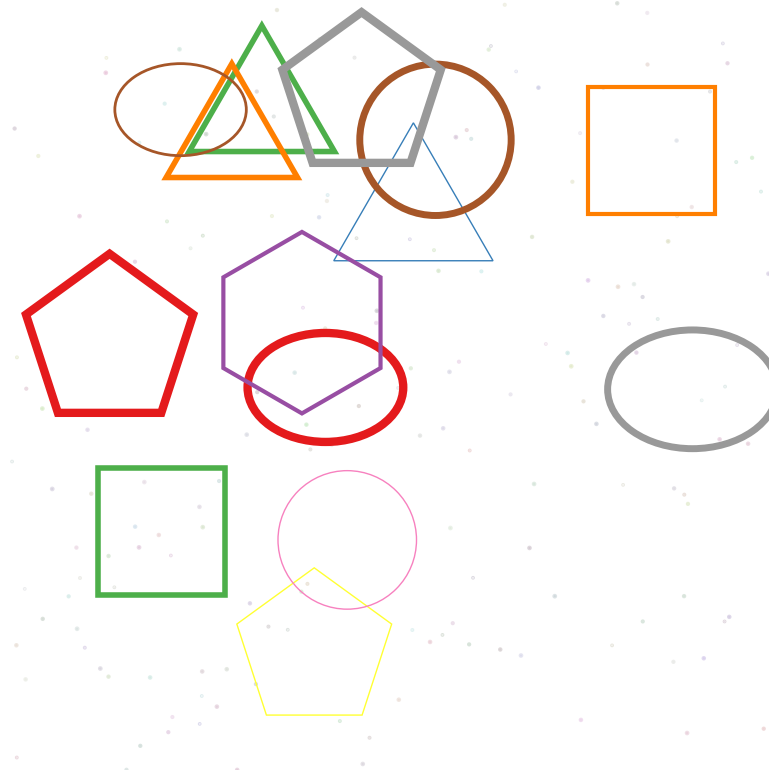[{"shape": "pentagon", "thickness": 3, "radius": 0.57, "center": [0.142, 0.556]}, {"shape": "oval", "thickness": 3, "radius": 0.51, "center": [0.423, 0.497]}, {"shape": "triangle", "thickness": 0.5, "radius": 0.6, "center": [0.537, 0.721]}, {"shape": "triangle", "thickness": 2, "radius": 0.54, "center": [0.34, 0.858]}, {"shape": "square", "thickness": 2, "radius": 0.41, "center": [0.21, 0.31]}, {"shape": "hexagon", "thickness": 1.5, "radius": 0.59, "center": [0.392, 0.581]}, {"shape": "triangle", "thickness": 2, "radius": 0.49, "center": [0.301, 0.819]}, {"shape": "square", "thickness": 1.5, "radius": 0.41, "center": [0.846, 0.804]}, {"shape": "pentagon", "thickness": 0.5, "radius": 0.53, "center": [0.408, 0.157]}, {"shape": "circle", "thickness": 2.5, "radius": 0.49, "center": [0.566, 0.818]}, {"shape": "oval", "thickness": 1, "radius": 0.43, "center": [0.235, 0.858]}, {"shape": "circle", "thickness": 0.5, "radius": 0.45, "center": [0.451, 0.299]}, {"shape": "oval", "thickness": 2.5, "radius": 0.55, "center": [0.899, 0.494]}, {"shape": "pentagon", "thickness": 3, "radius": 0.54, "center": [0.47, 0.876]}]